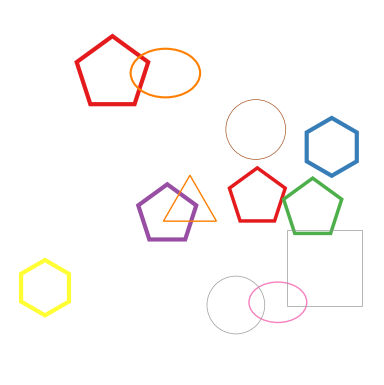[{"shape": "pentagon", "thickness": 3, "radius": 0.49, "center": [0.292, 0.808]}, {"shape": "pentagon", "thickness": 2.5, "radius": 0.38, "center": [0.668, 0.488]}, {"shape": "hexagon", "thickness": 3, "radius": 0.38, "center": [0.862, 0.619]}, {"shape": "pentagon", "thickness": 2.5, "radius": 0.4, "center": [0.812, 0.458]}, {"shape": "pentagon", "thickness": 3, "radius": 0.4, "center": [0.434, 0.442]}, {"shape": "oval", "thickness": 1.5, "radius": 0.45, "center": [0.43, 0.81]}, {"shape": "triangle", "thickness": 1, "radius": 0.4, "center": [0.493, 0.465]}, {"shape": "hexagon", "thickness": 3, "radius": 0.36, "center": [0.117, 0.253]}, {"shape": "circle", "thickness": 0.5, "radius": 0.39, "center": [0.664, 0.664]}, {"shape": "oval", "thickness": 1, "radius": 0.38, "center": [0.722, 0.215]}, {"shape": "square", "thickness": 0.5, "radius": 0.49, "center": [0.844, 0.304]}, {"shape": "circle", "thickness": 0.5, "radius": 0.38, "center": [0.613, 0.208]}]